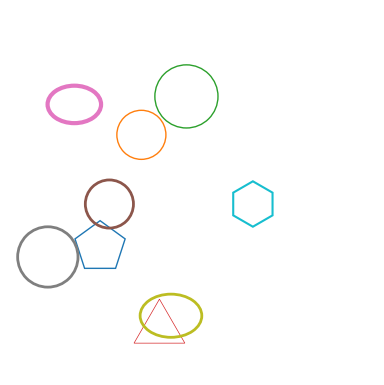[{"shape": "pentagon", "thickness": 1, "radius": 0.34, "center": [0.26, 0.358]}, {"shape": "circle", "thickness": 1, "radius": 0.32, "center": [0.367, 0.65]}, {"shape": "circle", "thickness": 1, "radius": 0.41, "center": [0.484, 0.75]}, {"shape": "triangle", "thickness": 0.5, "radius": 0.38, "center": [0.414, 0.147]}, {"shape": "circle", "thickness": 2, "radius": 0.31, "center": [0.284, 0.47]}, {"shape": "oval", "thickness": 3, "radius": 0.35, "center": [0.193, 0.729]}, {"shape": "circle", "thickness": 2, "radius": 0.39, "center": [0.124, 0.333]}, {"shape": "oval", "thickness": 2, "radius": 0.4, "center": [0.444, 0.18]}, {"shape": "hexagon", "thickness": 1.5, "radius": 0.29, "center": [0.657, 0.47]}]